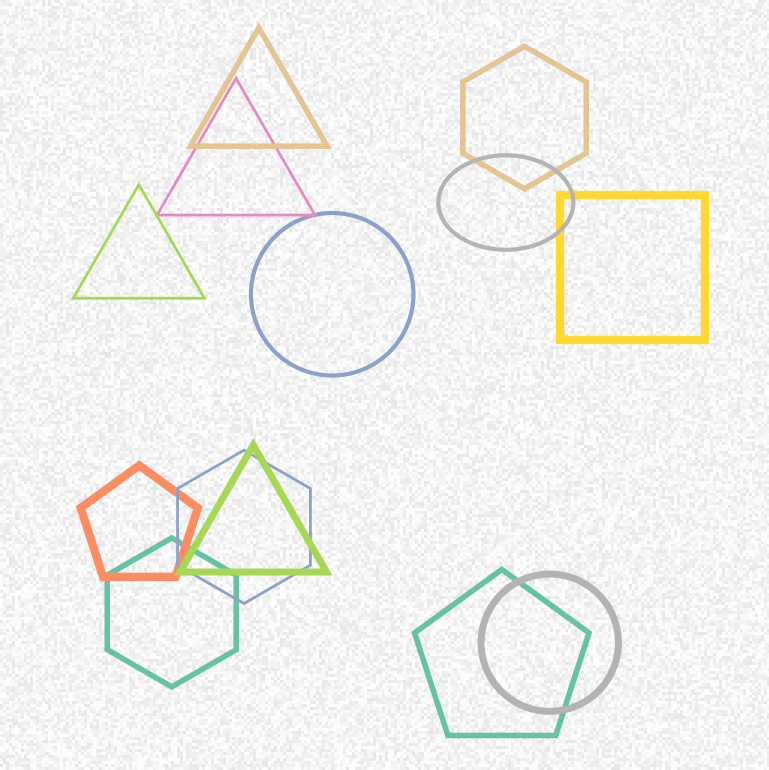[{"shape": "hexagon", "thickness": 2, "radius": 0.48, "center": [0.223, 0.205]}, {"shape": "pentagon", "thickness": 2, "radius": 0.6, "center": [0.652, 0.141]}, {"shape": "pentagon", "thickness": 3, "radius": 0.4, "center": [0.181, 0.316]}, {"shape": "circle", "thickness": 1.5, "radius": 0.53, "center": [0.431, 0.618]}, {"shape": "hexagon", "thickness": 1, "radius": 0.5, "center": [0.317, 0.316]}, {"shape": "triangle", "thickness": 1, "radius": 0.59, "center": [0.306, 0.78]}, {"shape": "triangle", "thickness": 1, "radius": 0.49, "center": [0.18, 0.662]}, {"shape": "triangle", "thickness": 2.5, "radius": 0.55, "center": [0.329, 0.312]}, {"shape": "square", "thickness": 3, "radius": 0.47, "center": [0.821, 0.652]}, {"shape": "triangle", "thickness": 2, "radius": 0.51, "center": [0.336, 0.861]}, {"shape": "hexagon", "thickness": 2, "radius": 0.46, "center": [0.681, 0.847]}, {"shape": "circle", "thickness": 2.5, "radius": 0.45, "center": [0.714, 0.165]}, {"shape": "oval", "thickness": 1.5, "radius": 0.44, "center": [0.657, 0.737]}]